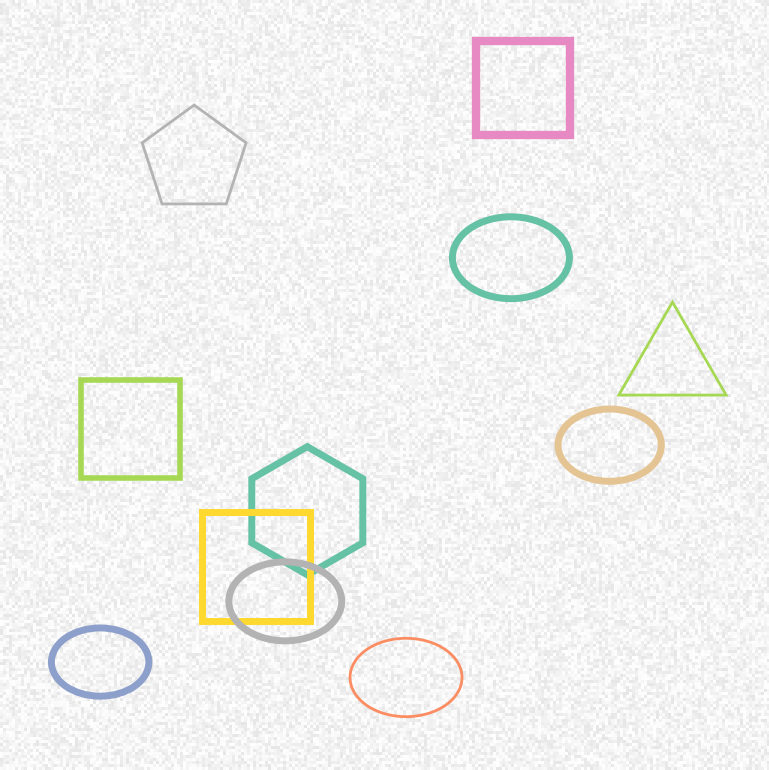[{"shape": "oval", "thickness": 2.5, "radius": 0.38, "center": [0.664, 0.665]}, {"shape": "hexagon", "thickness": 2.5, "radius": 0.42, "center": [0.399, 0.337]}, {"shape": "oval", "thickness": 1, "radius": 0.36, "center": [0.527, 0.12]}, {"shape": "oval", "thickness": 2.5, "radius": 0.32, "center": [0.13, 0.14]}, {"shape": "square", "thickness": 3, "radius": 0.31, "center": [0.679, 0.885]}, {"shape": "square", "thickness": 2, "radius": 0.32, "center": [0.169, 0.443]}, {"shape": "triangle", "thickness": 1, "radius": 0.4, "center": [0.873, 0.527]}, {"shape": "square", "thickness": 2.5, "radius": 0.35, "center": [0.333, 0.264]}, {"shape": "oval", "thickness": 2.5, "radius": 0.34, "center": [0.792, 0.422]}, {"shape": "oval", "thickness": 2.5, "radius": 0.37, "center": [0.37, 0.219]}, {"shape": "pentagon", "thickness": 1, "radius": 0.35, "center": [0.252, 0.793]}]